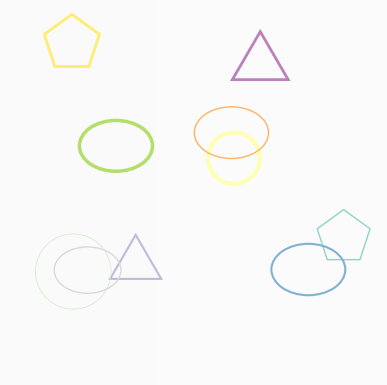[{"shape": "pentagon", "thickness": 1, "radius": 0.36, "center": [0.887, 0.384]}, {"shape": "circle", "thickness": 3, "radius": 0.33, "center": [0.604, 0.589]}, {"shape": "triangle", "thickness": 1.5, "radius": 0.38, "center": [0.35, 0.314]}, {"shape": "oval", "thickness": 1.5, "radius": 0.48, "center": [0.796, 0.3]}, {"shape": "oval", "thickness": 1, "radius": 0.48, "center": [0.597, 0.655]}, {"shape": "oval", "thickness": 2.5, "radius": 0.47, "center": [0.299, 0.621]}, {"shape": "oval", "thickness": 1, "radius": 0.43, "center": [0.226, 0.298]}, {"shape": "triangle", "thickness": 2, "radius": 0.42, "center": [0.672, 0.835]}, {"shape": "circle", "thickness": 0.5, "radius": 0.49, "center": [0.189, 0.295]}, {"shape": "pentagon", "thickness": 2, "radius": 0.37, "center": [0.185, 0.888]}]